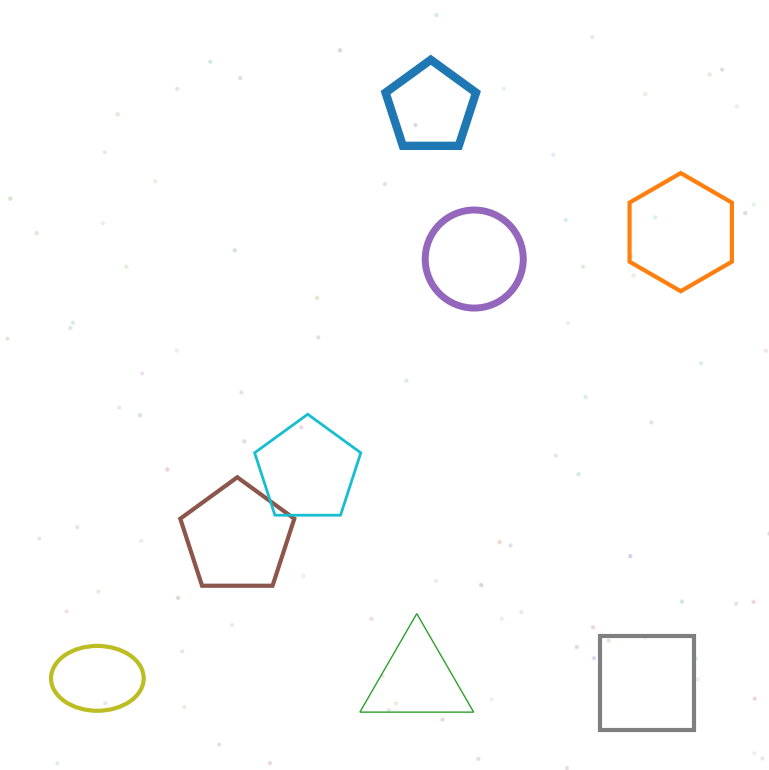[{"shape": "pentagon", "thickness": 3, "radius": 0.31, "center": [0.559, 0.861]}, {"shape": "hexagon", "thickness": 1.5, "radius": 0.38, "center": [0.884, 0.699]}, {"shape": "triangle", "thickness": 0.5, "radius": 0.43, "center": [0.541, 0.118]}, {"shape": "circle", "thickness": 2.5, "radius": 0.32, "center": [0.616, 0.664]}, {"shape": "pentagon", "thickness": 1.5, "radius": 0.39, "center": [0.308, 0.302]}, {"shape": "square", "thickness": 1.5, "radius": 0.31, "center": [0.841, 0.114]}, {"shape": "oval", "thickness": 1.5, "radius": 0.3, "center": [0.126, 0.119]}, {"shape": "pentagon", "thickness": 1, "radius": 0.36, "center": [0.4, 0.39]}]